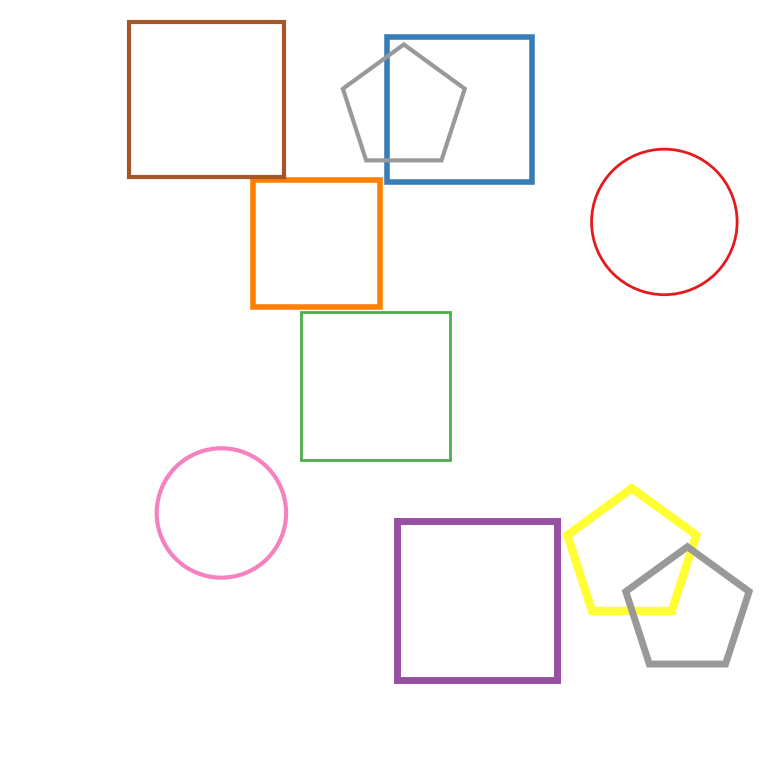[{"shape": "circle", "thickness": 1, "radius": 0.47, "center": [0.863, 0.712]}, {"shape": "square", "thickness": 2, "radius": 0.47, "center": [0.596, 0.858]}, {"shape": "square", "thickness": 1, "radius": 0.48, "center": [0.487, 0.499]}, {"shape": "square", "thickness": 2.5, "radius": 0.52, "center": [0.62, 0.22]}, {"shape": "square", "thickness": 2, "radius": 0.41, "center": [0.411, 0.683]}, {"shape": "pentagon", "thickness": 3, "radius": 0.44, "center": [0.821, 0.278]}, {"shape": "square", "thickness": 1.5, "radius": 0.5, "center": [0.268, 0.871]}, {"shape": "circle", "thickness": 1.5, "radius": 0.42, "center": [0.288, 0.334]}, {"shape": "pentagon", "thickness": 1.5, "radius": 0.42, "center": [0.524, 0.859]}, {"shape": "pentagon", "thickness": 2.5, "radius": 0.42, "center": [0.893, 0.206]}]